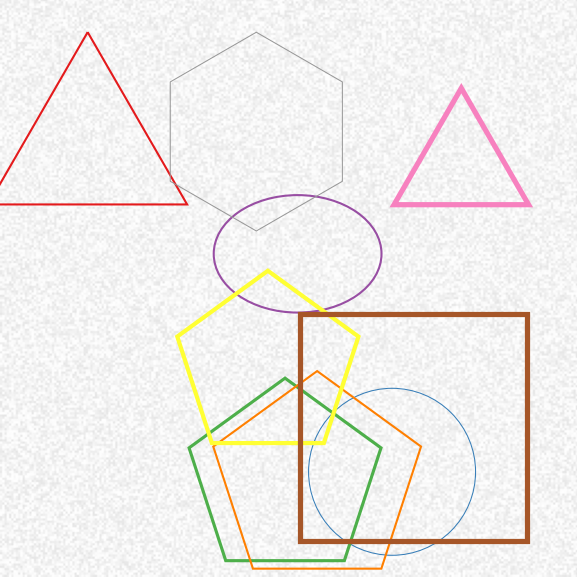[{"shape": "triangle", "thickness": 1, "radius": 0.99, "center": [0.152, 0.745]}, {"shape": "circle", "thickness": 0.5, "radius": 0.72, "center": [0.679, 0.182]}, {"shape": "pentagon", "thickness": 1.5, "radius": 0.87, "center": [0.494, 0.17]}, {"shape": "oval", "thickness": 1, "radius": 0.73, "center": [0.515, 0.56]}, {"shape": "pentagon", "thickness": 1, "radius": 0.95, "center": [0.549, 0.167]}, {"shape": "pentagon", "thickness": 2, "radius": 0.82, "center": [0.464, 0.365]}, {"shape": "square", "thickness": 2.5, "radius": 0.98, "center": [0.716, 0.259]}, {"shape": "triangle", "thickness": 2.5, "radius": 0.67, "center": [0.799, 0.712]}, {"shape": "hexagon", "thickness": 0.5, "radius": 0.86, "center": [0.444, 0.771]}]